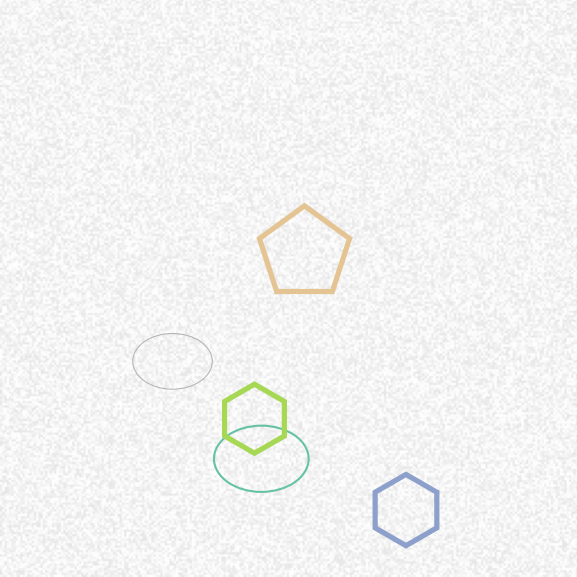[{"shape": "oval", "thickness": 1, "radius": 0.41, "center": [0.452, 0.205]}, {"shape": "hexagon", "thickness": 2.5, "radius": 0.31, "center": [0.703, 0.116]}, {"shape": "hexagon", "thickness": 2.5, "radius": 0.3, "center": [0.441, 0.274]}, {"shape": "pentagon", "thickness": 2.5, "radius": 0.41, "center": [0.527, 0.561]}, {"shape": "oval", "thickness": 0.5, "radius": 0.34, "center": [0.299, 0.373]}]